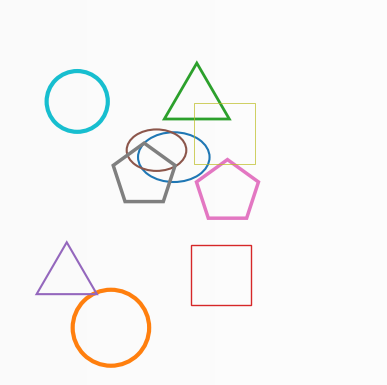[{"shape": "oval", "thickness": 1.5, "radius": 0.46, "center": [0.449, 0.592]}, {"shape": "circle", "thickness": 3, "radius": 0.49, "center": [0.286, 0.149]}, {"shape": "triangle", "thickness": 2, "radius": 0.48, "center": [0.508, 0.739]}, {"shape": "square", "thickness": 1, "radius": 0.38, "center": [0.57, 0.286]}, {"shape": "triangle", "thickness": 1.5, "radius": 0.45, "center": [0.172, 0.281]}, {"shape": "oval", "thickness": 1.5, "radius": 0.38, "center": [0.404, 0.61]}, {"shape": "pentagon", "thickness": 2.5, "radius": 0.42, "center": [0.587, 0.501]}, {"shape": "pentagon", "thickness": 2.5, "radius": 0.42, "center": [0.372, 0.544]}, {"shape": "square", "thickness": 0.5, "radius": 0.39, "center": [0.58, 0.654]}, {"shape": "circle", "thickness": 3, "radius": 0.39, "center": [0.199, 0.737]}]